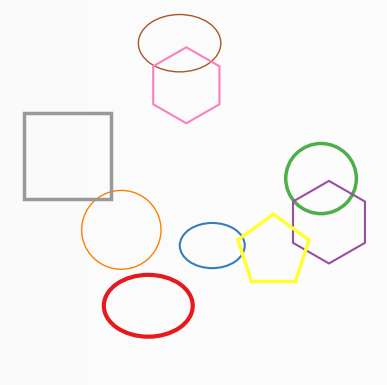[{"shape": "oval", "thickness": 3, "radius": 0.57, "center": [0.383, 0.206]}, {"shape": "oval", "thickness": 1.5, "radius": 0.42, "center": [0.548, 0.362]}, {"shape": "circle", "thickness": 2.5, "radius": 0.46, "center": [0.829, 0.536]}, {"shape": "hexagon", "thickness": 1.5, "radius": 0.54, "center": [0.849, 0.423]}, {"shape": "circle", "thickness": 1, "radius": 0.51, "center": [0.313, 0.403]}, {"shape": "pentagon", "thickness": 2.5, "radius": 0.48, "center": [0.706, 0.347]}, {"shape": "oval", "thickness": 1, "radius": 0.53, "center": [0.463, 0.888]}, {"shape": "hexagon", "thickness": 1.5, "radius": 0.49, "center": [0.481, 0.779]}, {"shape": "square", "thickness": 2.5, "radius": 0.56, "center": [0.174, 0.595]}]